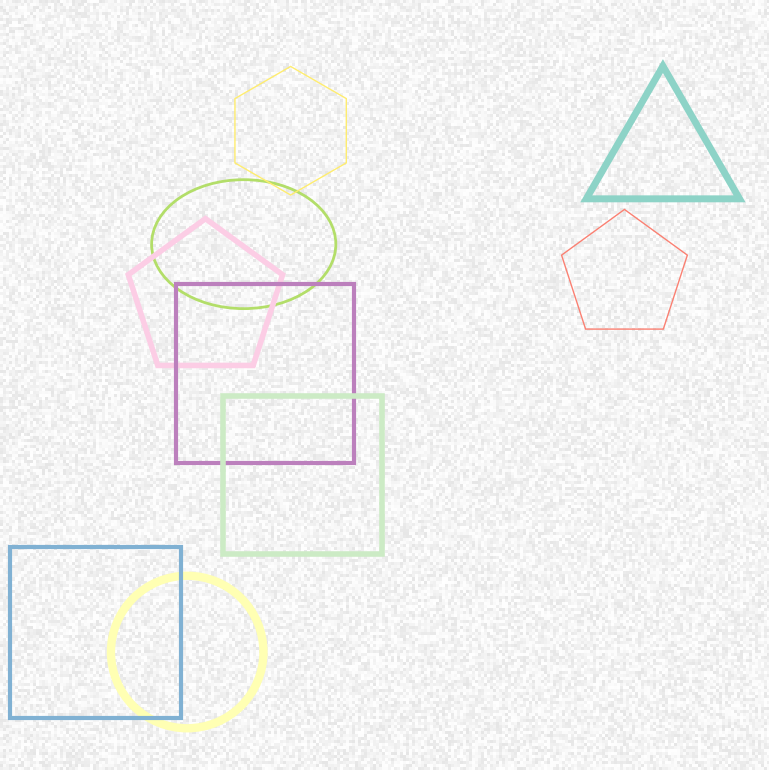[{"shape": "triangle", "thickness": 2.5, "radius": 0.57, "center": [0.861, 0.799]}, {"shape": "circle", "thickness": 3, "radius": 0.5, "center": [0.243, 0.153]}, {"shape": "pentagon", "thickness": 0.5, "radius": 0.43, "center": [0.811, 0.642]}, {"shape": "square", "thickness": 1.5, "radius": 0.55, "center": [0.124, 0.178]}, {"shape": "oval", "thickness": 1, "radius": 0.6, "center": [0.317, 0.683]}, {"shape": "pentagon", "thickness": 2, "radius": 0.53, "center": [0.267, 0.611]}, {"shape": "square", "thickness": 1.5, "radius": 0.58, "center": [0.344, 0.515]}, {"shape": "square", "thickness": 2, "radius": 0.51, "center": [0.393, 0.383]}, {"shape": "hexagon", "thickness": 0.5, "radius": 0.42, "center": [0.377, 0.83]}]